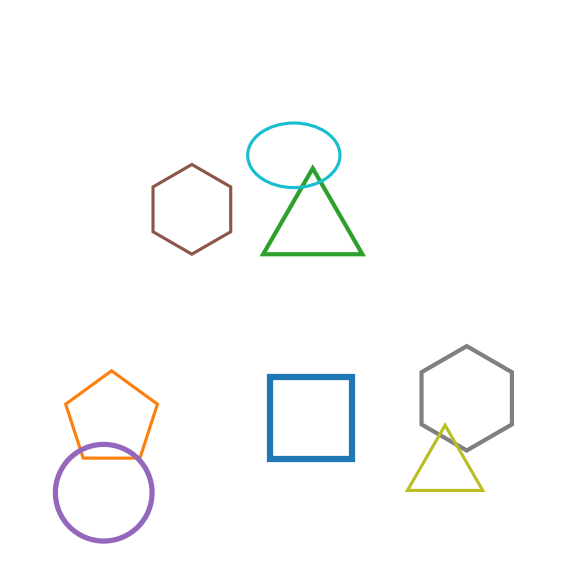[{"shape": "square", "thickness": 3, "radius": 0.35, "center": [0.538, 0.276]}, {"shape": "pentagon", "thickness": 1.5, "radius": 0.42, "center": [0.193, 0.273]}, {"shape": "triangle", "thickness": 2, "radius": 0.5, "center": [0.542, 0.608]}, {"shape": "circle", "thickness": 2.5, "radius": 0.42, "center": [0.18, 0.146]}, {"shape": "hexagon", "thickness": 1.5, "radius": 0.39, "center": [0.332, 0.637]}, {"shape": "hexagon", "thickness": 2, "radius": 0.45, "center": [0.808, 0.309]}, {"shape": "triangle", "thickness": 1.5, "radius": 0.38, "center": [0.771, 0.188]}, {"shape": "oval", "thickness": 1.5, "radius": 0.4, "center": [0.509, 0.73]}]